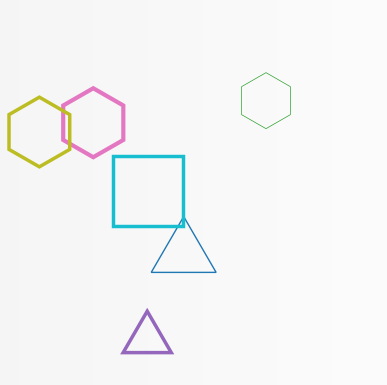[{"shape": "triangle", "thickness": 1, "radius": 0.48, "center": [0.474, 0.341]}, {"shape": "hexagon", "thickness": 0.5, "radius": 0.36, "center": [0.686, 0.739]}, {"shape": "triangle", "thickness": 2.5, "radius": 0.36, "center": [0.38, 0.12]}, {"shape": "hexagon", "thickness": 3, "radius": 0.45, "center": [0.241, 0.681]}, {"shape": "hexagon", "thickness": 2.5, "radius": 0.45, "center": [0.102, 0.657]}, {"shape": "square", "thickness": 2.5, "radius": 0.45, "center": [0.382, 0.503]}]